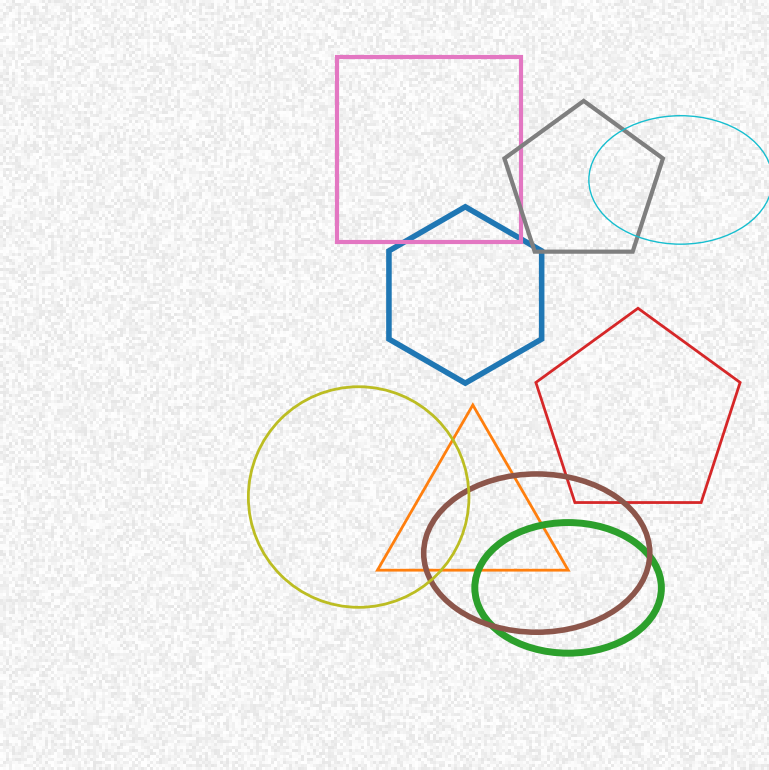[{"shape": "hexagon", "thickness": 2, "radius": 0.57, "center": [0.604, 0.617]}, {"shape": "triangle", "thickness": 1, "radius": 0.72, "center": [0.614, 0.331]}, {"shape": "oval", "thickness": 2.5, "radius": 0.61, "center": [0.738, 0.237]}, {"shape": "pentagon", "thickness": 1, "radius": 0.7, "center": [0.829, 0.46]}, {"shape": "oval", "thickness": 2, "radius": 0.73, "center": [0.697, 0.282]}, {"shape": "square", "thickness": 1.5, "radius": 0.6, "center": [0.557, 0.806]}, {"shape": "pentagon", "thickness": 1.5, "radius": 0.54, "center": [0.758, 0.761]}, {"shape": "circle", "thickness": 1, "radius": 0.72, "center": [0.466, 0.355]}, {"shape": "oval", "thickness": 0.5, "radius": 0.6, "center": [0.884, 0.766]}]